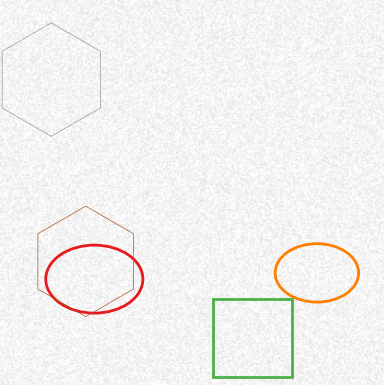[{"shape": "oval", "thickness": 2, "radius": 0.63, "center": [0.245, 0.275]}, {"shape": "square", "thickness": 2, "radius": 0.51, "center": [0.655, 0.122]}, {"shape": "oval", "thickness": 2, "radius": 0.54, "center": [0.823, 0.291]}, {"shape": "hexagon", "thickness": 0.5, "radius": 0.72, "center": [0.223, 0.321]}, {"shape": "hexagon", "thickness": 0.5, "radius": 0.74, "center": [0.133, 0.793]}]